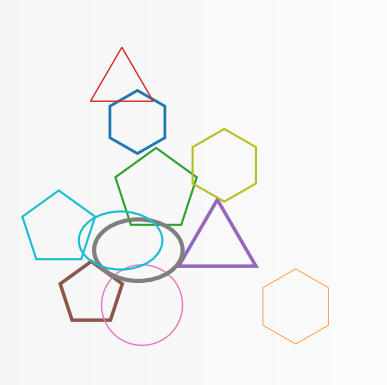[{"shape": "hexagon", "thickness": 2, "radius": 0.41, "center": [0.355, 0.683]}, {"shape": "hexagon", "thickness": 0.5, "radius": 0.49, "center": [0.763, 0.204]}, {"shape": "pentagon", "thickness": 1.5, "radius": 0.55, "center": [0.403, 0.505]}, {"shape": "triangle", "thickness": 1, "radius": 0.47, "center": [0.314, 0.784]}, {"shape": "triangle", "thickness": 2.5, "radius": 0.58, "center": [0.561, 0.366]}, {"shape": "pentagon", "thickness": 2.5, "radius": 0.42, "center": [0.235, 0.237]}, {"shape": "circle", "thickness": 1, "radius": 0.52, "center": [0.367, 0.208]}, {"shape": "oval", "thickness": 3, "radius": 0.57, "center": [0.357, 0.35]}, {"shape": "hexagon", "thickness": 1.5, "radius": 0.47, "center": [0.579, 0.571]}, {"shape": "pentagon", "thickness": 1.5, "radius": 0.49, "center": [0.152, 0.407]}, {"shape": "oval", "thickness": 1.5, "radius": 0.54, "center": [0.311, 0.375]}]